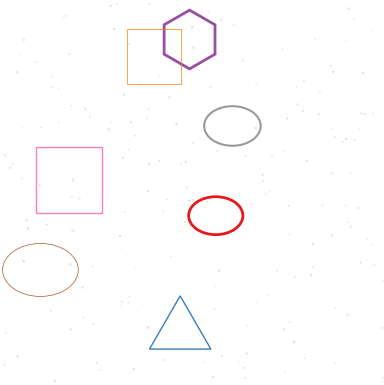[{"shape": "oval", "thickness": 2, "radius": 0.35, "center": [0.56, 0.44]}, {"shape": "triangle", "thickness": 1, "radius": 0.46, "center": [0.468, 0.139]}, {"shape": "hexagon", "thickness": 2, "radius": 0.38, "center": [0.492, 0.897]}, {"shape": "square", "thickness": 0.5, "radius": 0.35, "center": [0.399, 0.853]}, {"shape": "oval", "thickness": 0.5, "radius": 0.49, "center": [0.105, 0.299]}, {"shape": "square", "thickness": 1, "radius": 0.43, "center": [0.18, 0.532]}, {"shape": "oval", "thickness": 1.5, "radius": 0.37, "center": [0.604, 0.673]}]